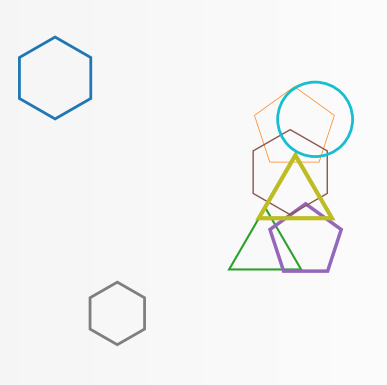[{"shape": "hexagon", "thickness": 2, "radius": 0.53, "center": [0.142, 0.797]}, {"shape": "pentagon", "thickness": 0.5, "radius": 0.54, "center": [0.76, 0.667]}, {"shape": "triangle", "thickness": 1.5, "radius": 0.54, "center": [0.684, 0.354]}, {"shape": "pentagon", "thickness": 2.5, "radius": 0.48, "center": [0.789, 0.374]}, {"shape": "hexagon", "thickness": 1, "radius": 0.55, "center": [0.749, 0.553]}, {"shape": "hexagon", "thickness": 2, "radius": 0.41, "center": [0.303, 0.186]}, {"shape": "triangle", "thickness": 3, "radius": 0.55, "center": [0.762, 0.488]}, {"shape": "circle", "thickness": 2, "radius": 0.48, "center": [0.813, 0.69]}]